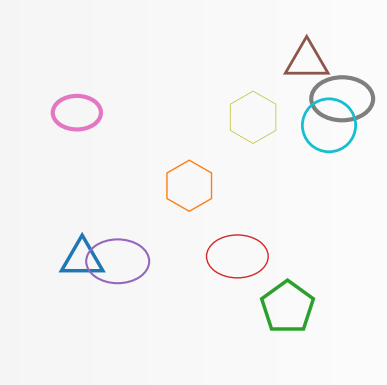[{"shape": "triangle", "thickness": 2.5, "radius": 0.31, "center": [0.212, 0.328]}, {"shape": "hexagon", "thickness": 1, "radius": 0.33, "center": [0.488, 0.518]}, {"shape": "pentagon", "thickness": 2.5, "radius": 0.35, "center": [0.742, 0.202]}, {"shape": "oval", "thickness": 1, "radius": 0.4, "center": [0.613, 0.334]}, {"shape": "oval", "thickness": 1.5, "radius": 0.41, "center": [0.304, 0.321]}, {"shape": "triangle", "thickness": 2, "radius": 0.32, "center": [0.792, 0.842]}, {"shape": "oval", "thickness": 3, "radius": 0.31, "center": [0.198, 0.707]}, {"shape": "oval", "thickness": 3, "radius": 0.4, "center": [0.883, 0.743]}, {"shape": "hexagon", "thickness": 0.5, "radius": 0.34, "center": [0.653, 0.695]}, {"shape": "circle", "thickness": 2, "radius": 0.34, "center": [0.849, 0.675]}]